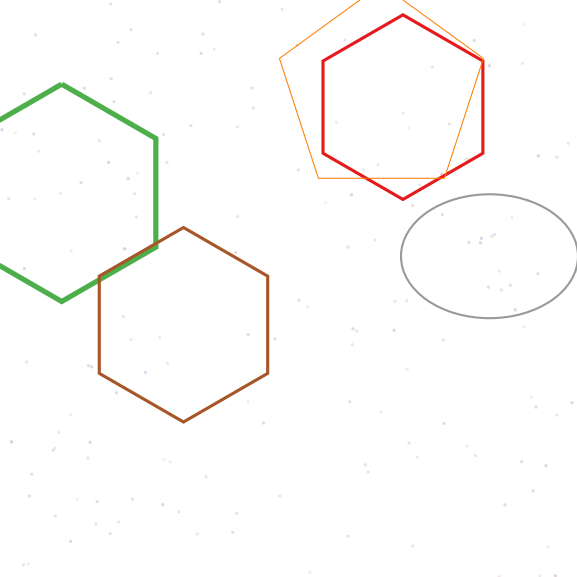[{"shape": "hexagon", "thickness": 1.5, "radius": 0.8, "center": [0.698, 0.814]}, {"shape": "hexagon", "thickness": 2.5, "radius": 0.94, "center": [0.107, 0.665]}, {"shape": "pentagon", "thickness": 0.5, "radius": 0.93, "center": [0.66, 0.841]}, {"shape": "hexagon", "thickness": 1.5, "radius": 0.84, "center": [0.318, 0.437]}, {"shape": "oval", "thickness": 1, "radius": 0.77, "center": [0.848, 0.555]}]